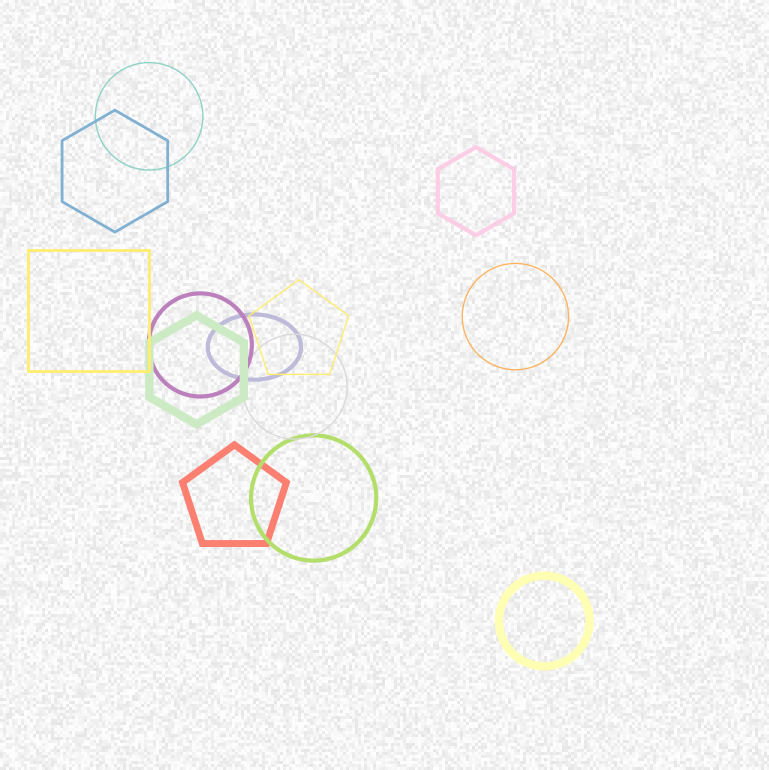[{"shape": "circle", "thickness": 0.5, "radius": 0.35, "center": [0.194, 0.849]}, {"shape": "circle", "thickness": 3, "radius": 0.29, "center": [0.707, 0.194]}, {"shape": "oval", "thickness": 1.5, "radius": 0.3, "center": [0.33, 0.549]}, {"shape": "pentagon", "thickness": 2.5, "radius": 0.35, "center": [0.304, 0.351]}, {"shape": "hexagon", "thickness": 1, "radius": 0.4, "center": [0.149, 0.778]}, {"shape": "circle", "thickness": 0.5, "radius": 0.35, "center": [0.669, 0.589]}, {"shape": "circle", "thickness": 1.5, "radius": 0.41, "center": [0.407, 0.353]}, {"shape": "hexagon", "thickness": 1.5, "radius": 0.29, "center": [0.618, 0.752]}, {"shape": "circle", "thickness": 0.5, "radius": 0.34, "center": [0.383, 0.498]}, {"shape": "circle", "thickness": 1.5, "radius": 0.33, "center": [0.26, 0.552]}, {"shape": "hexagon", "thickness": 3, "radius": 0.35, "center": [0.255, 0.52]}, {"shape": "pentagon", "thickness": 0.5, "radius": 0.34, "center": [0.388, 0.569]}, {"shape": "square", "thickness": 1, "radius": 0.39, "center": [0.115, 0.597]}]